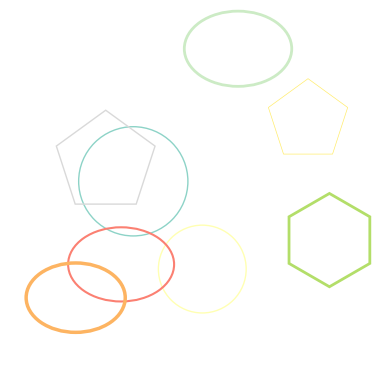[{"shape": "circle", "thickness": 1, "radius": 0.71, "center": [0.346, 0.529]}, {"shape": "circle", "thickness": 1, "radius": 0.57, "center": [0.525, 0.301]}, {"shape": "oval", "thickness": 1.5, "radius": 0.69, "center": [0.315, 0.313]}, {"shape": "oval", "thickness": 2.5, "radius": 0.64, "center": [0.197, 0.227]}, {"shape": "hexagon", "thickness": 2, "radius": 0.61, "center": [0.856, 0.376]}, {"shape": "pentagon", "thickness": 1, "radius": 0.67, "center": [0.275, 0.579]}, {"shape": "oval", "thickness": 2, "radius": 0.7, "center": [0.618, 0.873]}, {"shape": "pentagon", "thickness": 0.5, "radius": 0.54, "center": [0.8, 0.687]}]